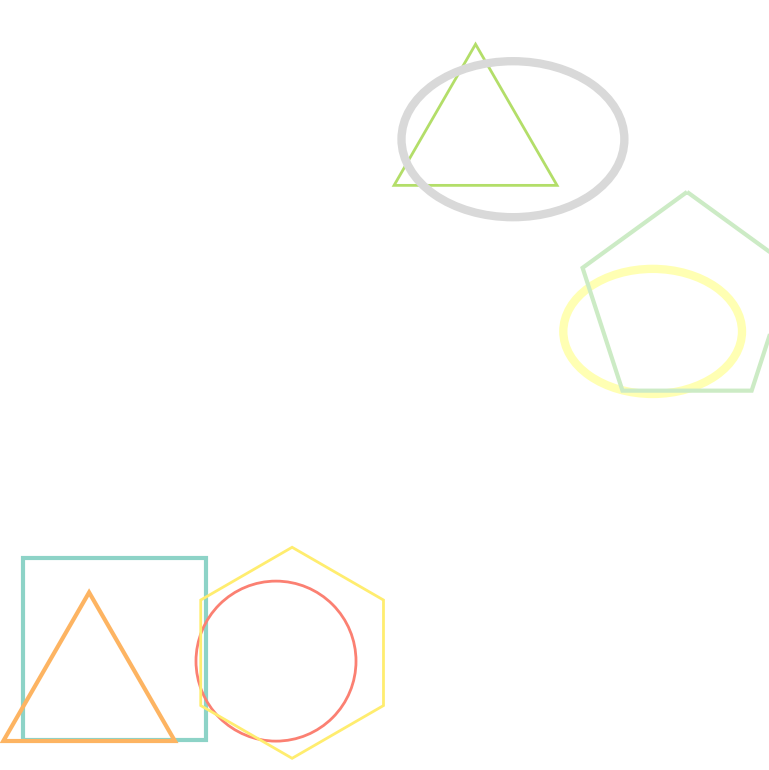[{"shape": "square", "thickness": 1.5, "radius": 0.59, "center": [0.149, 0.157]}, {"shape": "oval", "thickness": 3, "radius": 0.58, "center": [0.848, 0.57]}, {"shape": "circle", "thickness": 1, "radius": 0.52, "center": [0.358, 0.141]}, {"shape": "triangle", "thickness": 1.5, "radius": 0.64, "center": [0.116, 0.102]}, {"shape": "triangle", "thickness": 1, "radius": 0.61, "center": [0.618, 0.82]}, {"shape": "oval", "thickness": 3, "radius": 0.72, "center": [0.666, 0.819]}, {"shape": "pentagon", "thickness": 1.5, "radius": 0.71, "center": [0.892, 0.608]}, {"shape": "hexagon", "thickness": 1, "radius": 0.69, "center": [0.379, 0.152]}]